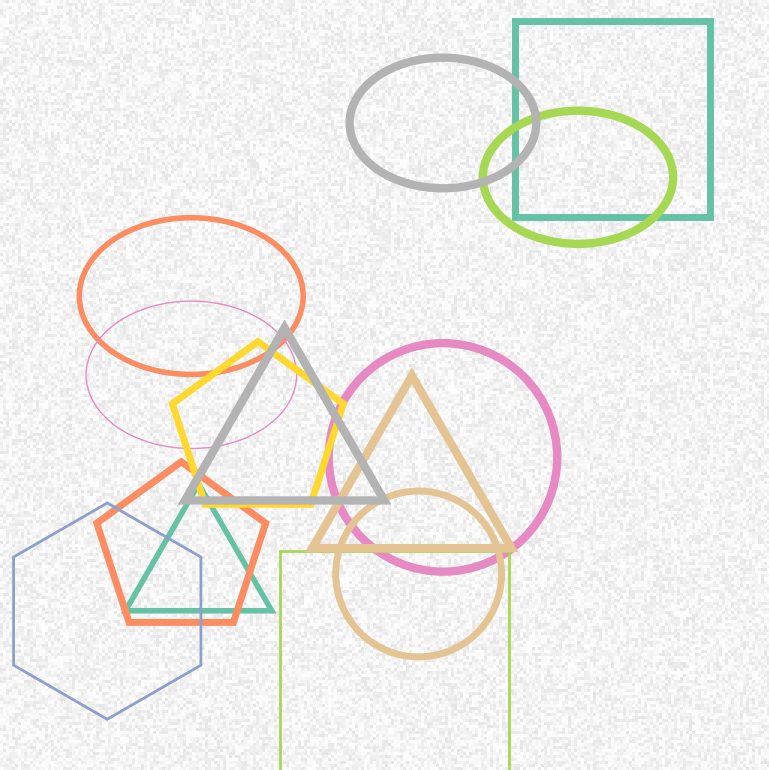[{"shape": "square", "thickness": 2.5, "radius": 0.63, "center": [0.795, 0.846]}, {"shape": "triangle", "thickness": 2, "radius": 0.55, "center": [0.258, 0.262]}, {"shape": "oval", "thickness": 2, "radius": 0.73, "center": [0.248, 0.615]}, {"shape": "pentagon", "thickness": 2.5, "radius": 0.58, "center": [0.235, 0.285]}, {"shape": "hexagon", "thickness": 1, "radius": 0.7, "center": [0.139, 0.206]}, {"shape": "oval", "thickness": 0.5, "radius": 0.68, "center": [0.249, 0.513]}, {"shape": "circle", "thickness": 3, "radius": 0.74, "center": [0.575, 0.406]}, {"shape": "square", "thickness": 1, "radius": 0.75, "center": [0.512, 0.135]}, {"shape": "oval", "thickness": 3, "radius": 0.62, "center": [0.751, 0.77]}, {"shape": "pentagon", "thickness": 2.5, "radius": 0.58, "center": [0.335, 0.44]}, {"shape": "triangle", "thickness": 3, "radius": 0.75, "center": [0.535, 0.363]}, {"shape": "circle", "thickness": 2.5, "radius": 0.54, "center": [0.544, 0.255]}, {"shape": "oval", "thickness": 3, "radius": 0.61, "center": [0.575, 0.84]}, {"shape": "triangle", "thickness": 3, "radius": 0.75, "center": [0.37, 0.425]}]